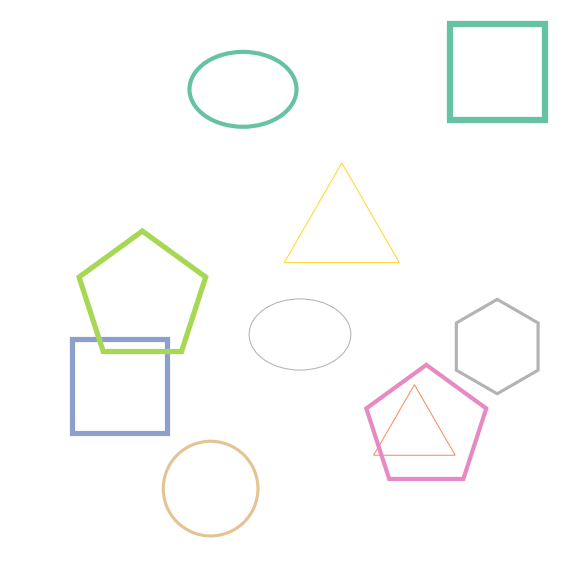[{"shape": "square", "thickness": 3, "radius": 0.41, "center": [0.861, 0.874]}, {"shape": "oval", "thickness": 2, "radius": 0.46, "center": [0.421, 0.844]}, {"shape": "triangle", "thickness": 0.5, "radius": 0.41, "center": [0.718, 0.252]}, {"shape": "square", "thickness": 2.5, "radius": 0.41, "center": [0.207, 0.331]}, {"shape": "pentagon", "thickness": 2, "radius": 0.55, "center": [0.738, 0.258]}, {"shape": "pentagon", "thickness": 2.5, "radius": 0.58, "center": [0.247, 0.484]}, {"shape": "triangle", "thickness": 0.5, "radius": 0.58, "center": [0.592, 0.602]}, {"shape": "circle", "thickness": 1.5, "radius": 0.41, "center": [0.365, 0.153]}, {"shape": "hexagon", "thickness": 1.5, "radius": 0.41, "center": [0.861, 0.399]}, {"shape": "oval", "thickness": 0.5, "radius": 0.44, "center": [0.519, 0.42]}]